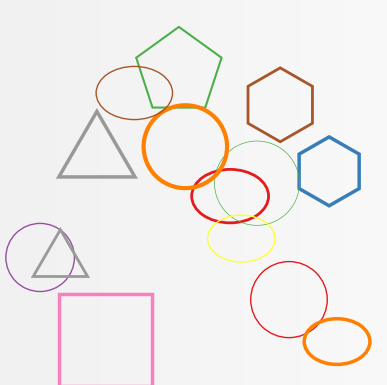[{"shape": "oval", "thickness": 2, "radius": 0.5, "center": [0.594, 0.491]}, {"shape": "circle", "thickness": 1, "radius": 0.49, "center": [0.746, 0.222]}, {"shape": "hexagon", "thickness": 2.5, "radius": 0.45, "center": [0.849, 0.555]}, {"shape": "pentagon", "thickness": 1.5, "radius": 0.58, "center": [0.462, 0.814]}, {"shape": "circle", "thickness": 0.5, "radius": 0.55, "center": [0.663, 0.524]}, {"shape": "circle", "thickness": 1, "radius": 0.44, "center": [0.104, 0.331]}, {"shape": "oval", "thickness": 2.5, "radius": 0.42, "center": [0.87, 0.113]}, {"shape": "circle", "thickness": 3, "radius": 0.54, "center": [0.478, 0.619]}, {"shape": "oval", "thickness": 1, "radius": 0.44, "center": [0.623, 0.38]}, {"shape": "hexagon", "thickness": 2, "radius": 0.48, "center": [0.723, 0.728]}, {"shape": "oval", "thickness": 1, "radius": 0.49, "center": [0.347, 0.758]}, {"shape": "square", "thickness": 2.5, "radius": 0.6, "center": [0.272, 0.117]}, {"shape": "triangle", "thickness": 2.5, "radius": 0.57, "center": [0.25, 0.597]}, {"shape": "triangle", "thickness": 2, "radius": 0.41, "center": [0.156, 0.322]}]